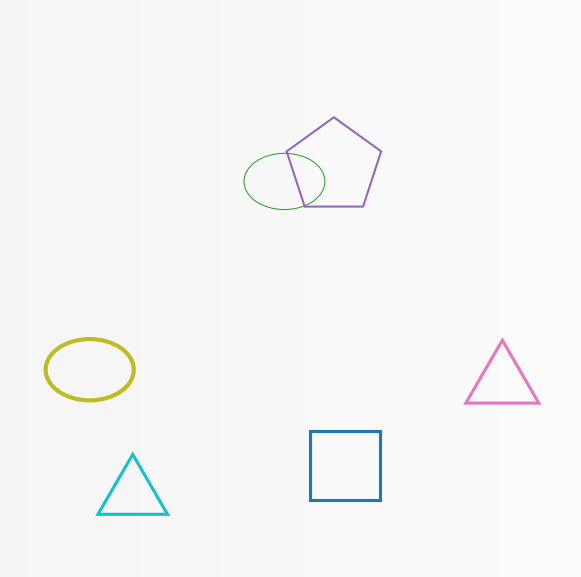[{"shape": "square", "thickness": 1.5, "radius": 0.3, "center": [0.594, 0.193]}, {"shape": "oval", "thickness": 0.5, "radius": 0.35, "center": [0.489, 0.685]}, {"shape": "pentagon", "thickness": 1, "radius": 0.43, "center": [0.574, 0.711]}, {"shape": "triangle", "thickness": 1.5, "radius": 0.36, "center": [0.864, 0.337]}, {"shape": "oval", "thickness": 2, "radius": 0.38, "center": [0.154, 0.359]}, {"shape": "triangle", "thickness": 1.5, "radius": 0.35, "center": [0.228, 0.143]}]